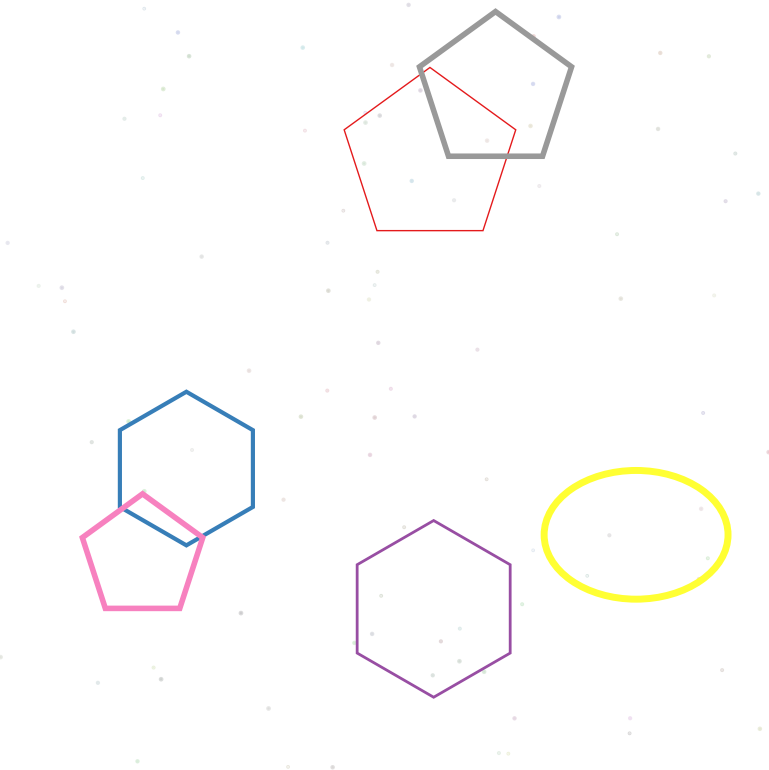[{"shape": "pentagon", "thickness": 0.5, "radius": 0.59, "center": [0.558, 0.795]}, {"shape": "hexagon", "thickness": 1.5, "radius": 0.5, "center": [0.242, 0.391]}, {"shape": "hexagon", "thickness": 1, "radius": 0.57, "center": [0.563, 0.209]}, {"shape": "oval", "thickness": 2.5, "radius": 0.6, "center": [0.826, 0.305]}, {"shape": "pentagon", "thickness": 2, "radius": 0.41, "center": [0.185, 0.276]}, {"shape": "pentagon", "thickness": 2, "radius": 0.52, "center": [0.644, 0.881]}]